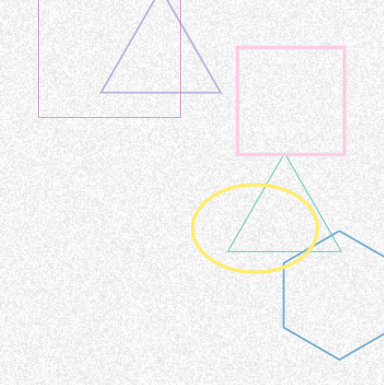[{"shape": "triangle", "thickness": 1, "radius": 0.85, "center": [0.739, 0.432]}, {"shape": "triangle", "thickness": 1.5, "radius": 0.9, "center": [0.418, 0.849]}, {"shape": "hexagon", "thickness": 1.5, "radius": 0.84, "center": [0.882, 0.233]}, {"shape": "square", "thickness": 2.5, "radius": 0.69, "center": [0.755, 0.74]}, {"shape": "square", "thickness": 0.5, "radius": 0.92, "center": [0.283, 0.881]}, {"shape": "oval", "thickness": 2.5, "radius": 0.81, "center": [0.662, 0.407]}]